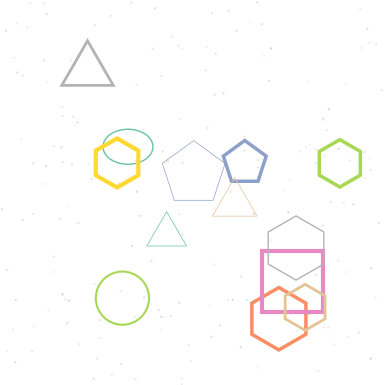[{"shape": "oval", "thickness": 1, "radius": 0.32, "center": [0.332, 0.619]}, {"shape": "triangle", "thickness": 0.5, "radius": 0.3, "center": [0.433, 0.391]}, {"shape": "hexagon", "thickness": 2.5, "radius": 0.41, "center": [0.724, 0.172]}, {"shape": "pentagon", "thickness": 0.5, "radius": 0.43, "center": [0.503, 0.549]}, {"shape": "pentagon", "thickness": 2.5, "radius": 0.29, "center": [0.636, 0.577]}, {"shape": "square", "thickness": 3, "radius": 0.4, "center": [0.76, 0.268]}, {"shape": "hexagon", "thickness": 2.5, "radius": 0.31, "center": [0.883, 0.576]}, {"shape": "circle", "thickness": 1.5, "radius": 0.35, "center": [0.318, 0.226]}, {"shape": "hexagon", "thickness": 3, "radius": 0.32, "center": [0.304, 0.577]}, {"shape": "hexagon", "thickness": 2, "radius": 0.3, "center": [0.793, 0.202]}, {"shape": "triangle", "thickness": 0.5, "radius": 0.34, "center": [0.61, 0.472]}, {"shape": "triangle", "thickness": 2, "radius": 0.39, "center": [0.227, 0.817]}, {"shape": "hexagon", "thickness": 1, "radius": 0.42, "center": [0.769, 0.356]}]